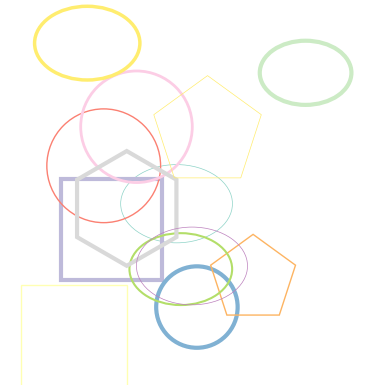[{"shape": "oval", "thickness": 0.5, "radius": 0.73, "center": [0.459, 0.471]}, {"shape": "square", "thickness": 1, "radius": 0.69, "center": [0.193, 0.122]}, {"shape": "square", "thickness": 3, "radius": 0.65, "center": [0.289, 0.404]}, {"shape": "circle", "thickness": 1, "radius": 0.74, "center": [0.269, 0.569]}, {"shape": "circle", "thickness": 3, "radius": 0.53, "center": [0.511, 0.202]}, {"shape": "pentagon", "thickness": 1, "radius": 0.58, "center": [0.657, 0.275]}, {"shape": "oval", "thickness": 1.5, "radius": 0.67, "center": [0.47, 0.301]}, {"shape": "circle", "thickness": 2, "radius": 0.72, "center": [0.355, 0.671]}, {"shape": "hexagon", "thickness": 3, "radius": 0.75, "center": [0.329, 0.459]}, {"shape": "oval", "thickness": 0.5, "radius": 0.72, "center": [0.499, 0.309]}, {"shape": "oval", "thickness": 3, "radius": 0.6, "center": [0.794, 0.811]}, {"shape": "oval", "thickness": 2.5, "radius": 0.68, "center": [0.227, 0.888]}, {"shape": "pentagon", "thickness": 0.5, "radius": 0.73, "center": [0.539, 0.657]}]